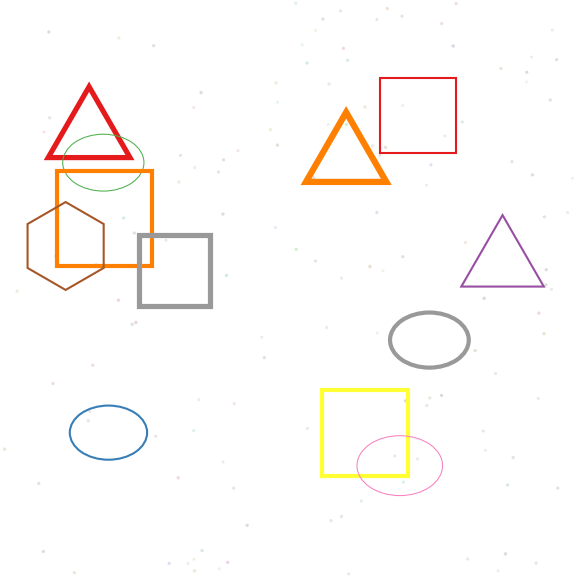[{"shape": "square", "thickness": 1, "radius": 0.33, "center": [0.723, 0.8]}, {"shape": "triangle", "thickness": 2.5, "radius": 0.41, "center": [0.154, 0.767]}, {"shape": "oval", "thickness": 1, "radius": 0.33, "center": [0.188, 0.25]}, {"shape": "oval", "thickness": 0.5, "radius": 0.35, "center": [0.179, 0.717]}, {"shape": "triangle", "thickness": 1, "radius": 0.41, "center": [0.87, 0.544]}, {"shape": "square", "thickness": 2, "radius": 0.41, "center": [0.181, 0.621]}, {"shape": "triangle", "thickness": 3, "radius": 0.4, "center": [0.599, 0.724]}, {"shape": "square", "thickness": 2, "radius": 0.37, "center": [0.633, 0.25]}, {"shape": "hexagon", "thickness": 1, "radius": 0.38, "center": [0.114, 0.573]}, {"shape": "oval", "thickness": 0.5, "radius": 0.37, "center": [0.692, 0.193]}, {"shape": "square", "thickness": 2.5, "radius": 0.31, "center": [0.303, 0.531]}, {"shape": "oval", "thickness": 2, "radius": 0.34, "center": [0.744, 0.41]}]